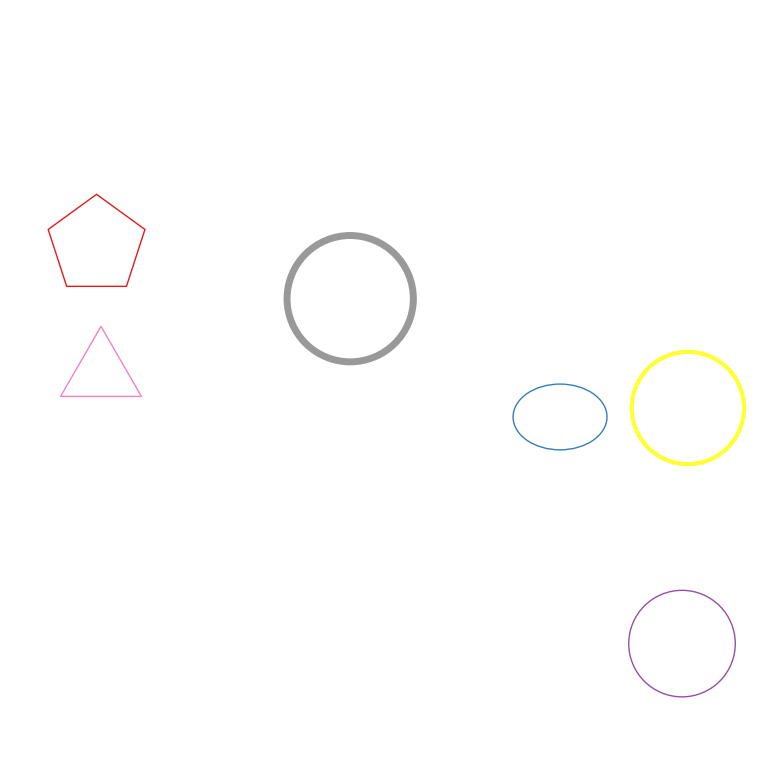[{"shape": "pentagon", "thickness": 0.5, "radius": 0.33, "center": [0.125, 0.682]}, {"shape": "oval", "thickness": 0.5, "radius": 0.3, "center": [0.727, 0.459]}, {"shape": "circle", "thickness": 0.5, "radius": 0.35, "center": [0.886, 0.164]}, {"shape": "circle", "thickness": 1.5, "radius": 0.36, "center": [0.893, 0.47]}, {"shape": "triangle", "thickness": 0.5, "radius": 0.3, "center": [0.131, 0.515]}, {"shape": "circle", "thickness": 2.5, "radius": 0.41, "center": [0.455, 0.612]}]